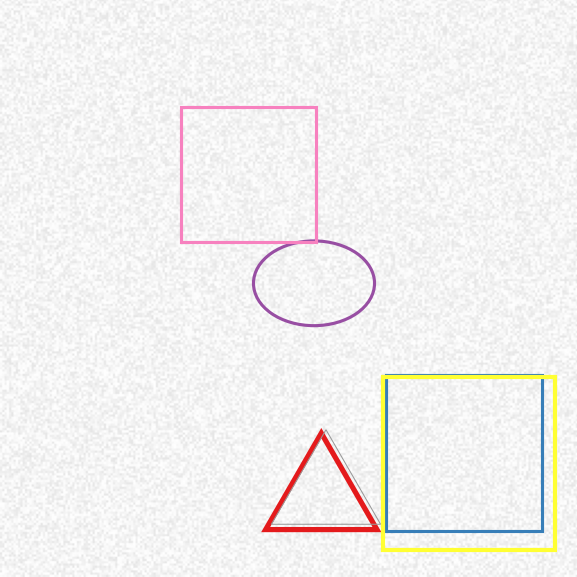[{"shape": "triangle", "thickness": 2.5, "radius": 0.56, "center": [0.556, 0.138]}, {"shape": "square", "thickness": 1.5, "radius": 0.68, "center": [0.804, 0.215]}, {"shape": "oval", "thickness": 1.5, "radius": 0.52, "center": [0.544, 0.509]}, {"shape": "square", "thickness": 2, "radius": 0.75, "center": [0.812, 0.197]}, {"shape": "square", "thickness": 1.5, "radius": 0.59, "center": [0.43, 0.697]}, {"shape": "triangle", "thickness": 0.5, "radius": 0.55, "center": [0.564, 0.146]}]